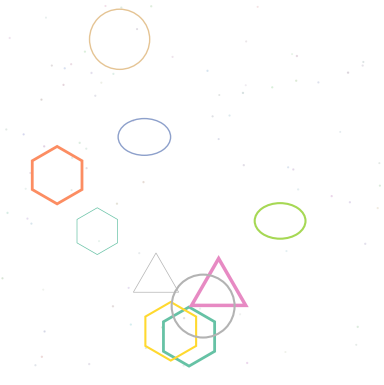[{"shape": "hexagon", "thickness": 0.5, "radius": 0.3, "center": [0.253, 0.4]}, {"shape": "hexagon", "thickness": 2, "radius": 0.38, "center": [0.491, 0.126]}, {"shape": "hexagon", "thickness": 2, "radius": 0.37, "center": [0.148, 0.545]}, {"shape": "oval", "thickness": 1, "radius": 0.34, "center": [0.375, 0.644]}, {"shape": "triangle", "thickness": 2.5, "radius": 0.41, "center": [0.568, 0.247]}, {"shape": "oval", "thickness": 1.5, "radius": 0.33, "center": [0.728, 0.426]}, {"shape": "hexagon", "thickness": 1.5, "radius": 0.38, "center": [0.444, 0.14]}, {"shape": "circle", "thickness": 1, "radius": 0.39, "center": [0.311, 0.898]}, {"shape": "triangle", "thickness": 0.5, "radius": 0.34, "center": [0.405, 0.275]}, {"shape": "circle", "thickness": 1.5, "radius": 0.41, "center": [0.528, 0.205]}]